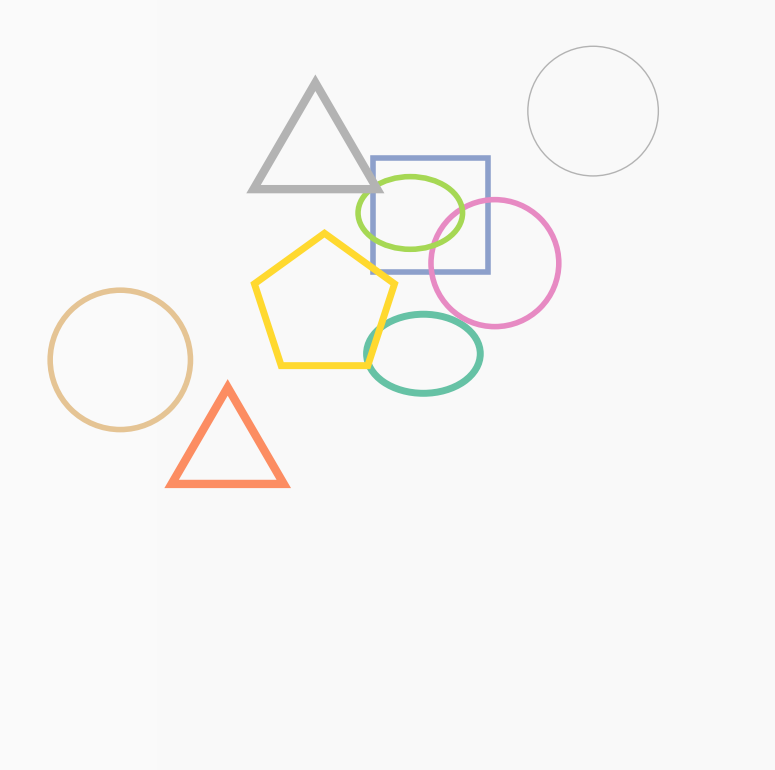[{"shape": "oval", "thickness": 2.5, "radius": 0.37, "center": [0.546, 0.541]}, {"shape": "triangle", "thickness": 3, "radius": 0.42, "center": [0.294, 0.413]}, {"shape": "square", "thickness": 2, "radius": 0.37, "center": [0.556, 0.72]}, {"shape": "circle", "thickness": 2, "radius": 0.41, "center": [0.639, 0.658]}, {"shape": "oval", "thickness": 2, "radius": 0.34, "center": [0.529, 0.723]}, {"shape": "pentagon", "thickness": 2.5, "radius": 0.48, "center": [0.419, 0.602]}, {"shape": "circle", "thickness": 2, "radius": 0.45, "center": [0.155, 0.533]}, {"shape": "triangle", "thickness": 3, "radius": 0.46, "center": [0.407, 0.8]}, {"shape": "circle", "thickness": 0.5, "radius": 0.42, "center": [0.765, 0.856]}]